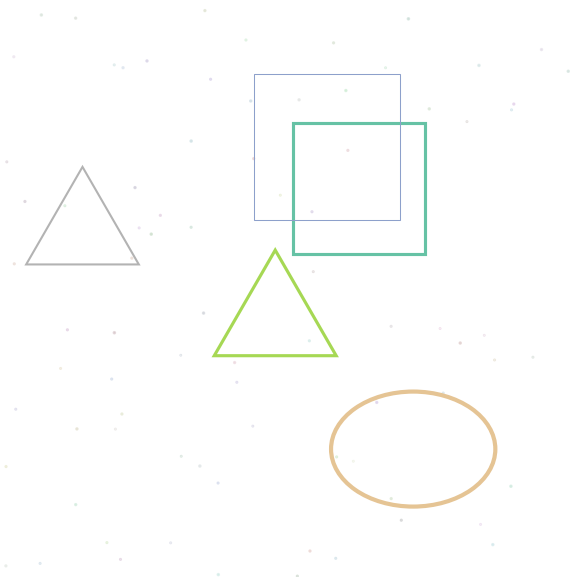[{"shape": "square", "thickness": 1.5, "radius": 0.57, "center": [0.622, 0.673]}, {"shape": "square", "thickness": 0.5, "radius": 0.63, "center": [0.566, 0.745]}, {"shape": "triangle", "thickness": 1.5, "radius": 0.61, "center": [0.477, 0.444]}, {"shape": "oval", "thickness": 2, "radius": 0.71, "center": [0.715, 0.222]}, {"shape": "triangle", "thickness": 1, "radius": 0.56, "center": [0.143, 0.598]}]